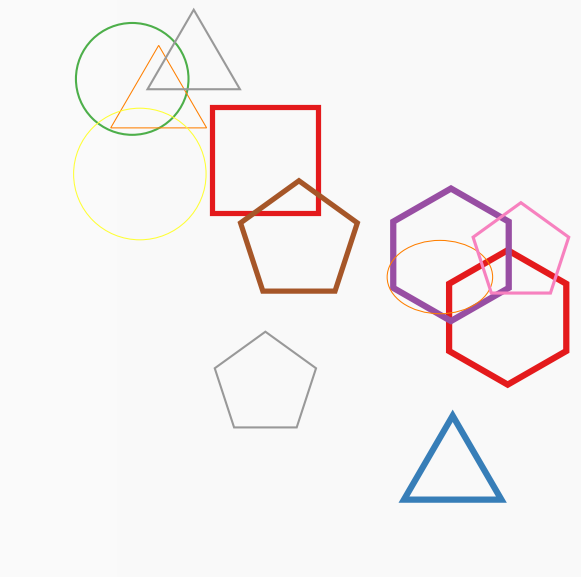[{"shape": "square", "thickness": 2.5, "radius": 0.46, "center": [0.455, 0.722]}, {"shape": "hexagon", "thickness": 3, "radius": 0.58, "center": [0.873, 0.45]}, {"shape": "triangle", "thickness": 3, "radius": 0.48, "center": [0.779, 0.182]}, {"shape": "circle", "thickness": 1, "radius": 0.48, "center": [0.227, 0.863]}, {"shape": "hexagon", "thickness": 3, "radius": 0.57, "center": [0.776, 0.558]}, {"shape": "triangle", "thickness": 0.5, "radius": 0.48, "center": [0.273, 0.825]}, {"shape": "oval", "thickness": 0.5, "radius": 0.45, "center": [0.757, 0.519]}, {"shape": "circle", "thickness": 0.5, "radius": 0.57, "center": [0.241, 0.698]}, {"shape": "pentagon", "thickness": 2.5, "radius": 0.53, "center": [0.514, 0.58]}, {"shape": "pentagon", "thickness": 1.5, "radius": 0.43, "center": [0.896, 0.562]}, {"shape": "pentagon", "thickness": 1, "radius": 0.46, "center": [0.457, 0.333]}, {"shape": "triangle", "thickness": 1, "radius": 0.46, "center": [0.333, 0.891]}]